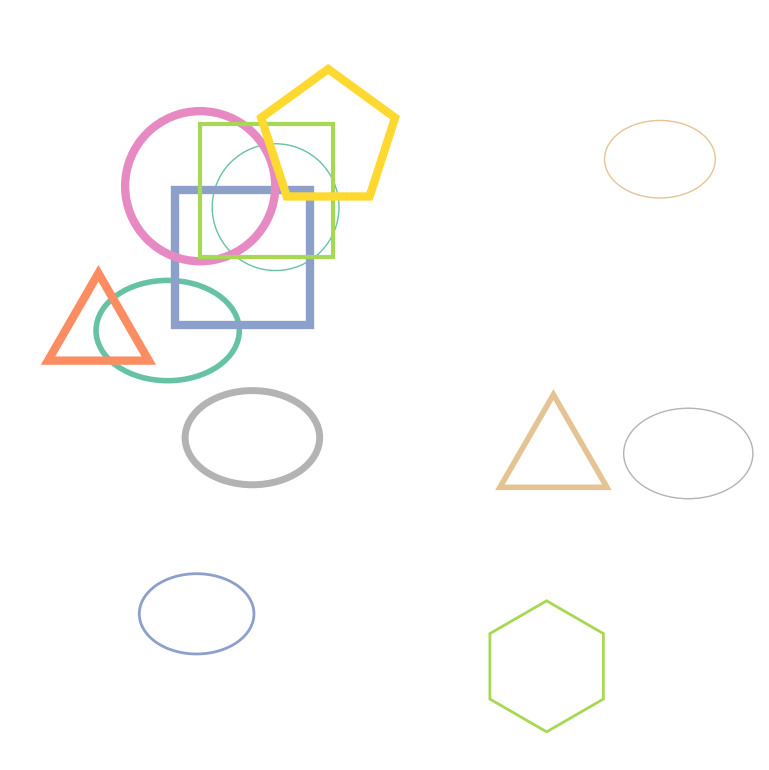[{"shape": "oval", "thickness": 2, "radius": 0.47, "center": [0.218, 0.571]}, {"shape": "circle", "thickness": 0.5, "radius": 0.41, "center": [0.358, 0.731]}, {"shape": "triangle", "thickness": 3, "radius": 0.38, "center": [0.128, 0.569]}, {"shape": "square", "thickness": 3, "radius": 0.44, "center": [0.315, 0.665]}, {"shape": "oval", "thickness": 1, "radius": 0.37, "center": [0.255, 0.203]}, {"shape": "circle", "thickness": 3, "radius": 0.49, "center": [0.26, 0.758]}, {"shape": "hexagon", "thickness": 1, "radius": 0.43, "center": [0.71, 0.135]}, {"shape": "square", "thickness": 1.5, "radius": 0.43, "center": [0.346, 0.753]}, {"shape": "pentagon", "thickness": 3, "radius": 0.46, "center": [0.426, 0.819]}, {"shape": "oval", "thickness": 0.5, "radius": 0.36, "center": [0.857, 0.793]}, {"shape": "triangle", "thickness": 2, "radius": 0.4, "center": [0.719, 0.407]}, {"shape": "oval", "thickness": 2.5, "radius": 0.44, "center": [0.328, 0.432]}, {"shape": "oval", "thickness": 0.5, "radius": 0.42, "center": [0.894, 0.411]}]